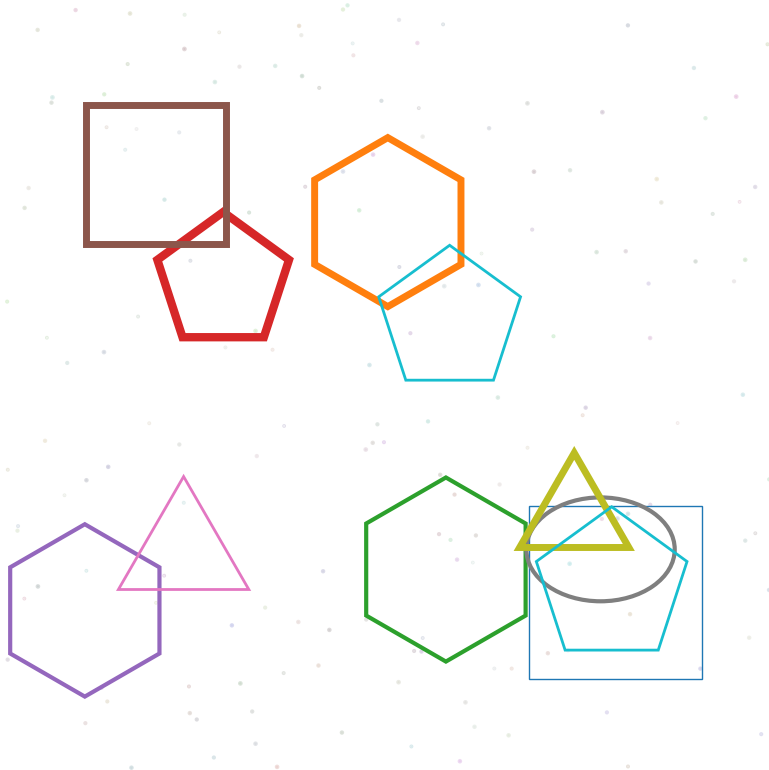[{"shape": "square", "thickness": 0.5, "radius": 0.56, "center": [0.8, 0.231]}, {"shape": "hexagon", "thickness": 2.5, "radius": 0.55, "center": [0.504, 0.712]}, {"shape": "hexagon", "thickness": 1.5, "radius": 0.6, "center": [0.579, 0.26]}, {"shape": "pentagon", "thickness": 3, "radius": 0.45, "center": [0.29, 0.635]}, {"shape": "hexagon", "thickness": 1.5, "radius": 0.56, "center": [0.11, 0.207]}, {"shape": "square", "thickness": 2.5, "radius": 0.45, "center": [0.203, 0.774]}, {"shape": "triangle", "thickness": 1, "radius": 0.49, "center": [0.238, 0.283]}, {"shape": "oval", "thickness": 1.5, "radius": 0.48, "center": [0.78, 0.287]}, {"shape": "triangle", "thickness": 2.5, "radius": 0.41, "center": [0.746, 0.33]}, {"shape": "pentagon", "thickness": 1, "radius": 0.48, "center": [0.584, 0.585]}, {"shape": "pentagon", "thickness": 1, "radius": 0.51, "center": [0.794, 0.239]}]